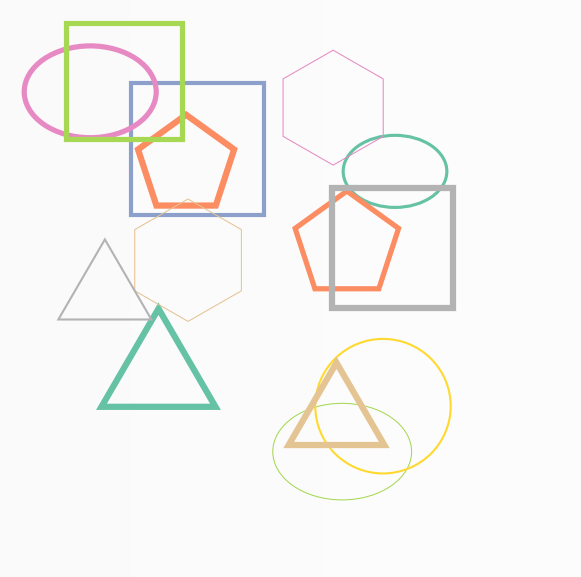[{"shape": "triangle", "thickness": 3, "radius": 0.57, "center": [0.273, 0.351]}, {"shape": "oval", "thickness": 1.5, "radius": 0.45, "center": [0.68, 0.702]}, {"shape": "pentagon", "thickness": 2.5, "radius": 0.47, "center": [0.597, 0.575]}, {"shape": "pentagon", "thickness": 3, "radius": 0.43, "center": [0.32, 0.714]}, {"shape": "square", "thickness": 2, "radius": 0.57, "center": [0.34, 0.741]}, {"shape": "oval", "thickness": 2.5, "radius": 0.57, "center": [0.155, 0.84]}, {"shape": "hexagon", "thickness": 0.5, "radius": 0.5, "center": [0.573, 0.813]}, {"shape": "square", "thickness": 2.5, "radius": 0.5, "center": [0.213, 0.858]}, {"shape": "oval", "thickness": 0.5, "radius": 0.6, "center": [0.589, 0.217]}, {"shape": "circle", "thickness": 1, "radius": 0.58, "center": [0.659, 0.296]}, {"shape": "triangle", "thickness": 3, "radius": 0.48, "center": [0.579, 0.276]}, {"shape": "hexagon", "thickness": 0.5, "radius": 0.53, "center": [0.324, 0.549]}, {"shape": "square", "thickness": 3, "radius": 0.52, "center": [0.675, 0.57]}, {"shape": "triangle", "thickness": 1, "radius": 0.46, "center": [0.18, 0.492]}]